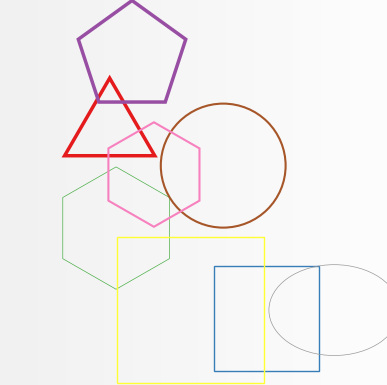[{"shape": "triangle", "thickness": 2.5, "radius": 0.67, "center": [0.283, 0.663]}, {"shape": "square", "thickness": 1, "radius": 0.68, "center": [0.688, 0.173]}, {"shape": "hexagon", "thickness": 0.5, "radius": 0.79, "center": [0.3, 0.408]}, {"shape": "pentagon", "thickness": 2.5, "radius": 0.73, "center": [0.341, 0.853]}, {"shape": "square", "thickness": 1, "radius": 0.95, "center": [0.492, 0.195]}, {"shape": "circle", "thickness": 1.5, "radius": 0.81, "center": [0.576, 0.57]}, {"shape": "hexagon", "thickness": 1.5, "radius": 0.68, "center": [0.397, 0.547]}, {"shape": "oval", "thickness": 0.5, "radius": 0.84, "center": [0.862, 0.195]}]